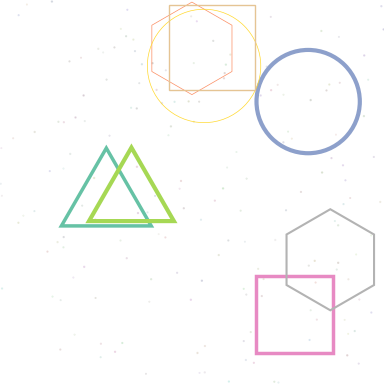[{"shape": "triangle", "thickness": 2.5, "radius": 0.67, "center": [0.276, 0.481]}, {"shape": "hexagon", "thickness": 0.5, "radius": 0.6, "center": [0.498, 0.874]}, {"shape": "circle", "thickness": 3, "radius": 0.67, "center": [0.8, 0.736]}, {"shape": "square", "thickness": 2.5, "radius": 0.5, "center": [0.765, 0.183]}, {"shape": "triangle", "thickness": 3, "radius": 0.64, "center": [0.341, 0.489]}, {"shape": "circle", "thickness": 0.5, "radius": 0.74, "center": [0.53, 0.829]}, {"shape": "square", "thickness": 1, "radius": 0.55, "center": [0.551, 0.876]}, {"shape": "hexagon", "thickness": 1.5, "radius": 0.66, "center": [0.858, 0.325]}]